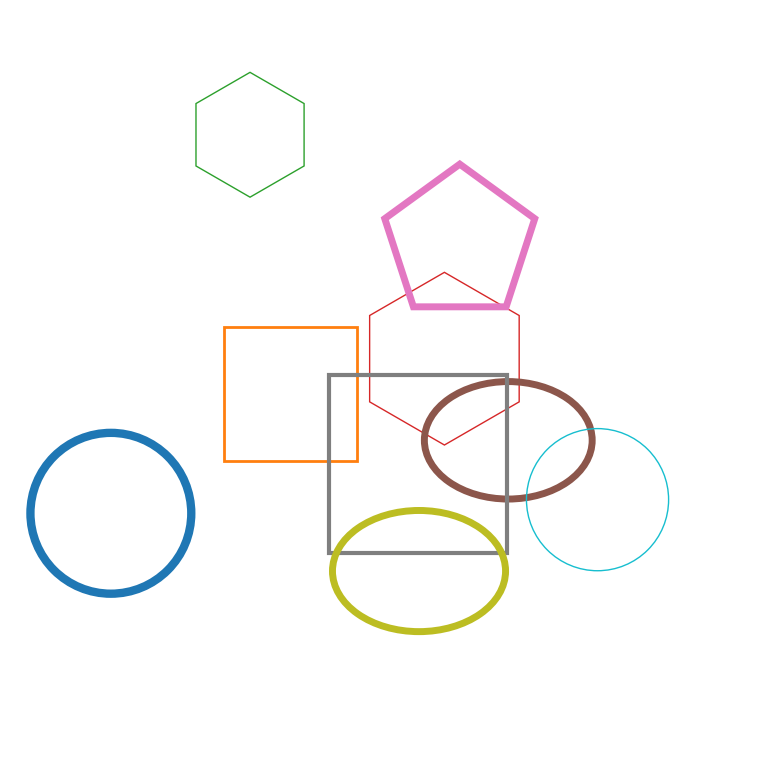[{"shape": "circle", "thickness": 3, "radius": 0.52, "center": [0.144, 0.333]}, {"shape": "square", "thickness": 1, "radius": 0.43, "center": [0.377, 0.488]}, {"shape": "hexagon", "thickness": 0.5, "radius": 0.41, "center": [0.325, 0.825]}, {"shape": "hexagon", "thickness": 0.5, "radius": 0.56, "center": [0.577, 0.534]}, {"shape": "oval", "thickness": 2.5, "radius": 0.54, "center": [0.66, 0.428]}, {"shape": "pentagon", "thickness": 2.5, "radius": 0.51, "center": [0.597, 0.684]}, {"shape": "square", "thickness": 1.5, "radius": 0.58, "center": [0.543, 0.398]}, {"shape": "oval", "thickness": 2.5, "radius": 0.56, "center": [0.544, 0.258]}, {"shape": "circle", "thickness": 0.5, "radius": 0.46, "center": [0.776, 0.351]}]